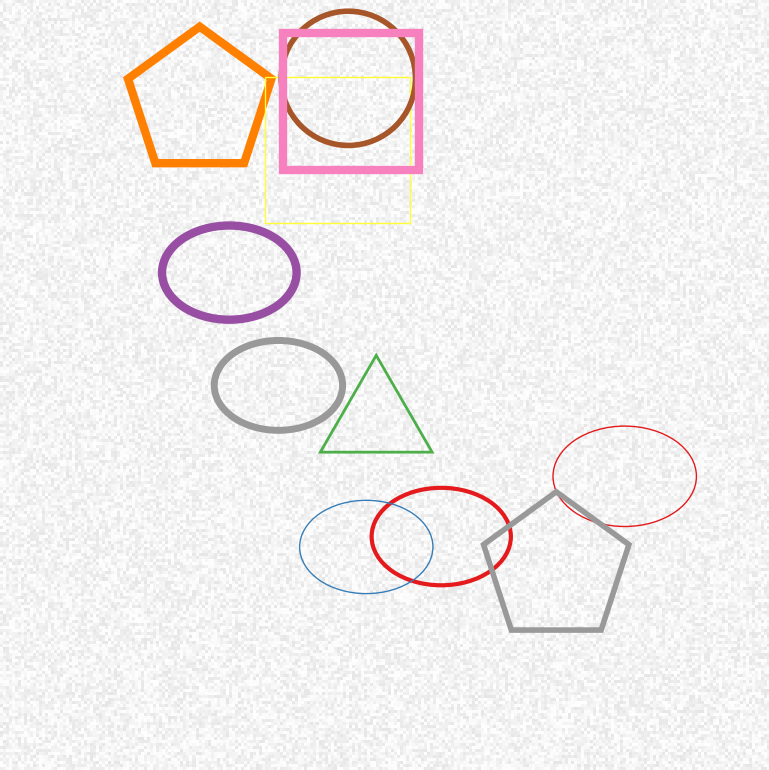[{"shape": "oval", "thickness": 1.5, "radius": 0.45, "center": [0.573, 0.303]}, {"shape": "oval", "thickness": 0.5, "radius": 0.47, "center": [0.811, 0.381]}, {"shape": "oval", "thickness": 0.5, "radius": 0.43, "center": [0.476, 0.29]}, {"shape": "triangle", "thickness": 1, "radius": 0.42, "center": [0.489, 0.455]}, {"shape": "oval", "thickness": 3, "radius": 0.44, "center": [0.298, 0.646]}, {"shape": "pentagon", "thickness": 3, "radius": 0.49, "center": [0.259, 0.867]}, {"shape": "square", "thickness": 0.5, "radius": 0.47, "center": [0.438, 0.805]}, {"shape": "circle", "thickness": 2, "radius": 0.44, "center": [0.452, 0.898]}, {"shape": "square", "thickness": 3, "radius": 0.44, "center": [0.456, 0.869]}, {"shape": "oval", "thickness": 2.5, "radius": 0.42, "center": [0.362, 0.499]}, {"shape": "pentagon", "thickness": 2, "radius": 0.5, "center": [0.722, 0.262]}]